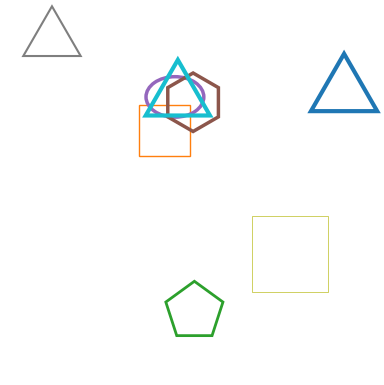[{"shape": "triangle", "thickness": 3, "radius": 0.5, "center": [0.894, 0.761]}, {"shape": "square", "thickness": 1, "radius": 0.33, "center": [0.427, 0.661]}, {"shape": "pentagon", "thickness": 2, "radius": 0.39, "center": [0.505, 0.191]}, {"shape": "oval", "thickness": 2.5, "radius": 0.38, "center": [0.454, 0.748]}, {"shape": "hexagon", "thickness": 2.5, "radius": 0.38, "center": [0.502, 0.734]}, {"shape": "triangle", "thickness": 1.5, "radius": 0.43, "center": [0.135, 0.898]}, {"shape": "square", "thickness": 0.5, "radius": 0.49, "center": [0.752, 0.339]}, {"shape": "triangle", "thickness": 3, "radius": 0.48, "center": [0.462, 0.748]}]